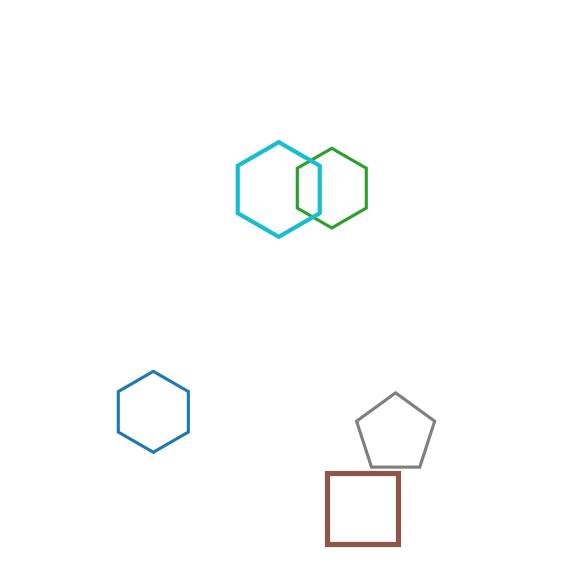[{"shape": "hexagon", "thickness": 1.5, "radius": 0.35, "center": [0.265, 0.286]}, {"shape": "hexagon", "thickness": 1.5, "radius": 0.34, "center": [0.575, 0.673]}, {"shape": "square", "thickness": 2.5, "radius": 0.31, "center": [0.628, 0.118]}, {"shape": "pentagon", "thickness": 1.5, "radius": 0.36, "center": [0.685, 0.248]}, {"shape": "hexagon", "thickness": 2, "radius": 0.41, "center": [0.483, 0.671]}]